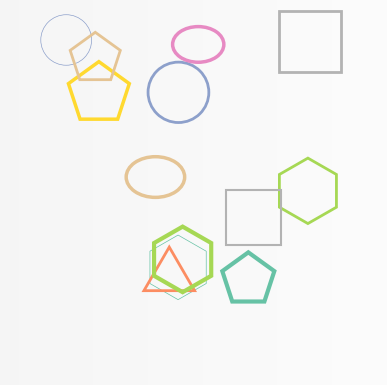[{"shape": "hexagon", "thickness": 0.5, "radius": 0.42, "center": [0.46, 0.306]}, {"shape": "pentagon", "thickness": 3, "radius": 0.35, "center": [0.641, 0.274]}, {"shape": "triangle", "thickness": 2, "radius": 0.38, "center": [0.437, 0.283]}, {"shape": "circle", "thickness": 0.5, "radius": 0.33, "center": [0.171, 0.896]}, {"shape": "circle", "thickness": 2, "radius": 0.39, "center": [0.461, 0.76]}, {"shape": "oval", "thickness": 2.5, "radius": 0.33, "center": [0.512, 0.885]}, {"shape": "hexagon", "thickness": 2, "radius": 0.42, "center": [0.795, 0.504]}, {"shape": "hexagon", "thickness": 3, "radius": 0.43, "center": [0.471, 0.326]}, {"shape": "pentagon", "thickness": 2.5, "radius": 0.41, "center": [0.255, 0.757]}, {"shape": "oval", "thickness": 2.5, "radius": 0.38, "center": [0.401, 0.54]}, {"shape": "pentagon", "thickness": 2, "radius": 0.34, "center": [0.246, 0.848]}, {"shape": "square", "thickness": 2, "radius": 0.4, "center": [0.799, 0.892]}, {"shape": "square", "thickness": 1.5, "radius": 0.35, "center": [0.654, 0.436]}]